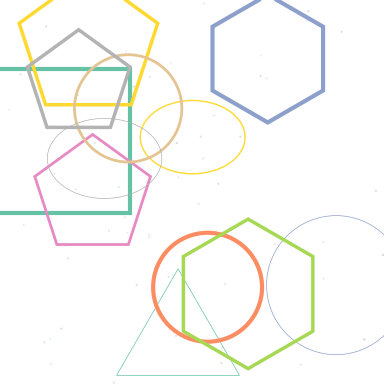[{"shape": "square", "thickness": 3, "radius": 0.93, "center": [0.15, 0.633]}, {"shape": "triangle", "thickness": 0.5, "radius": 0.92, "center": [0.463, 0.117]}, {"shape": "circle", "thickness": 3, "radius": 0.71, "center": [0.539, 0.254]}, {"shape": "circle", "thickness": 0.5, "radius": 0.9, "center": [0.873, 0.259]}, {"shape": "hexagon", "thickness": 3, "radius": 0.83, "center": [0.696, 0.848]}, {"shape": "pentagon", "thickness": 2, "radius": 0.79, "center": [0.241, 0.493]}, {"shape": "hexagon", "thickness": 2.5, "radius": 0.97, "center": [0.644, 0.237]}, {"shape": "pentagon", "thickness": 2.5, "radius": 0.95, "center": [0.23, 0.881]}, {"shape": "oval", "thickness": 1, "radius": 0.68, "center": [0.5, 0.644]}, {"shape": "circle", "thickness": 2, "radius": 0.7, "center": [0.333, 0.719]}, {"shape": "oval", "thickness": 0.5, "radius": 0.74, "center": [0.272, 0.588]}, {"shape": "pentagon", "thickness": 2.5, "radius": 0.7, "center": [0.204, 0.783]}]